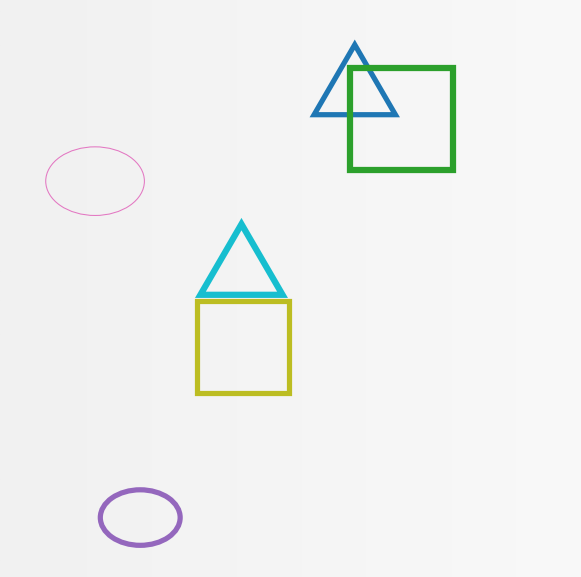[{"shape": "triangle", "thickness": 2.5, "radius": 0.4, "center": [0.61, 0.841]}, {"shape": "square", "thickness": 3, "radius": 0.44, "center": [0.69, 0.793]}, {"shape": "oval", "thickness": 2.5, "radius": 0.34, "center": [0.241, 0.103]}, {"shape": "oval", "thickness": 0.5, "radius": 0.42, "center": [0.164, 0.685]}, {"shape": "square", "thickness": 2.5, "radius": 0.4, "center": [0.418, 0.398]}, {"shape": "triangle", "thickness": 3, "radius": 0.41, "center": [0.415, 0.529]}]